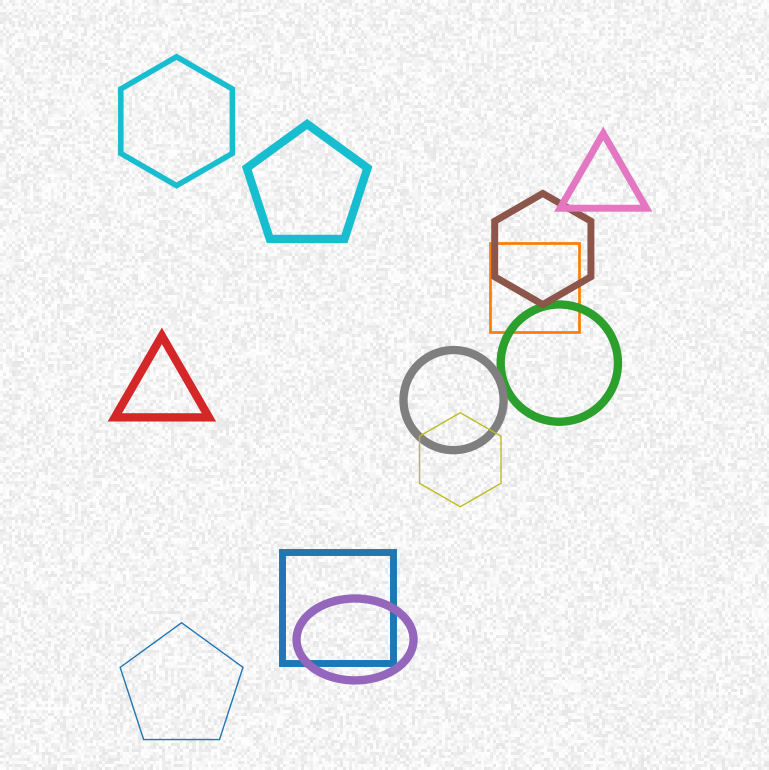[{"shape": "pentagon", "thickness": 0.5, "radius": 0.42, "center": [0.236, 0.107]}, {"shape": "square", "thickness": 2.5, "radius": 0.36, "center": [0.438, 0.211]}, {"shape": "square", "thickness": 1, "radius": 0.29, "center": [0.694, 0.627]}, {"shape": "circle", "thickness": 3, "radius": 0.38, "center": [0.726, 0.528]}, {"shape": "triangle", "thickness": 3, "radius": 0.35, "center": [0.21, 0.493]}, {"shape": "oval", "thickness": 3, "radius": 0.38, "center": [0.461, 0.17]}, {"shape": "hexagon", "thickness": 2.5, "radius": 0.36, "center": [0.705, 0.677]}, {"shape": "triangle", "thickness": 2.5, "radius": 0.32, "center": [0.783, 0.762]}, {"shape": "circle", "thickness": 3, "radius": 0.33, "center": [0.589, 0.48]}, {"shape": "hexagon", "thickness": 0.5, "radius": 0.31, "center": [0.598, 0.403]}, {"shape": "hexagon", "thickness": 2, "radius": 0.42, "center": [0.229, 0.843]}, {"shape": "pentagon", "thickness": 3, "radius": 0.41, "center": [0.399, 0.756]}]